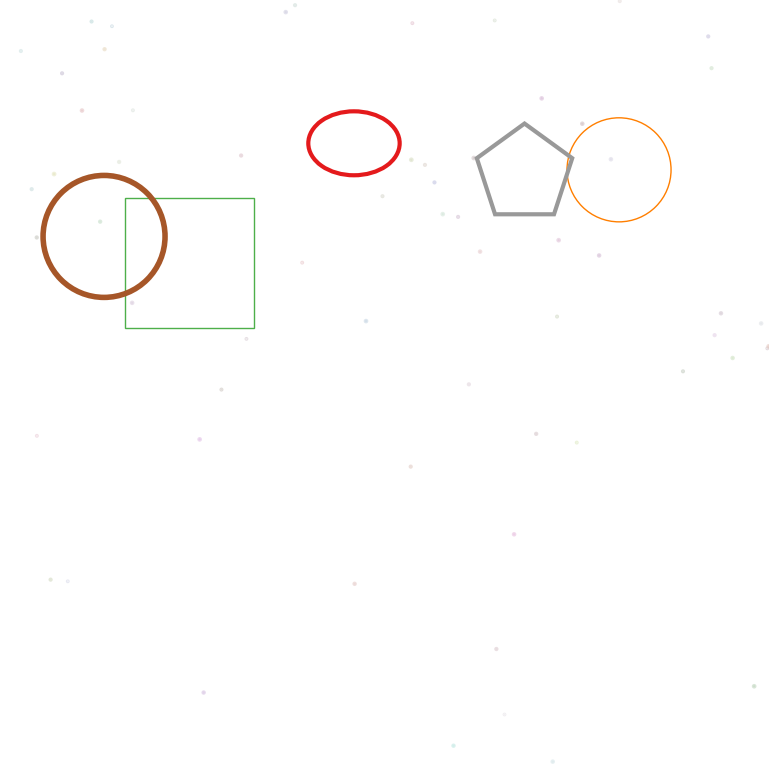[{"shape": "oval", "thickness": 1.5, "radius": 0.3, "center": [0.46, 0.814]}, {"shape": "square", "thickness": 0.5, "radius": 0.42, "center": [0.246, 0.658]}, {"shape": "circle", "thickness": 0.5, "radius": 0.34, "center": [0.804, 0.779]}, {"shape": "circle", "thickness": 2, "radius": 0.4, "center": [0.135, 0.693]}, {"shape": "pentagon", "thickness": 1.5, "radius": 0.33, "center": [0.681, 0.774]}]